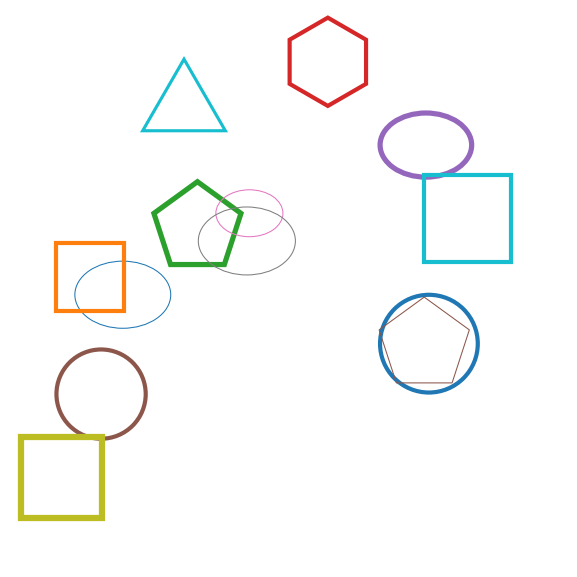[{"shape": "circle", "thickness": 2, "radius": 0.42, "center": [0.743, 0.404]}, {"shape": "oval", "thickness": 0.5, "radius": 0.42, "center": [0.213, 0.489]}, {"shape": "square", "thickness": 2, "radius": 0.3, "center": [0.156, 0.52]}, {"shape": "pentagon", "thickness": 2.5, "radius": 0.4, "center": [0.342, 0.605]}, {"shape": "hexagon", "thickness": 2, "radius": 0.38, "center": [0.568, 0.892]}, {"shape": "oval", "thickness": 2.5, "radius": 0.4, "center": [0.737, 0.748]}, {"shape": "pentagon", "thickness": 0.5, "radius": 0.41, "center": [0.735, 0.403]}, {"shape": "circle", "thickness": 2, "radius": 0.39, "center": [0.175, 0.317]}, {"shape": "oval", "thickness": 0.5, "radius": 0.29, "center": [0.432, 0.63]}, {"shape": "oval", "thickness": 0.5, "radius": 0.42, "center": [0.427, 0.582]}, {"shape": "square", "thickness": 3, "radius": 0.35, "center": [0.106, 0.172]}, {"shape": "triangle", "thickness": 1.5, "radius": 0.41, "center": [0.319, 0.814]}, {"shape": "square", "thickness": 2, "radius": 0.38, "center": [0.809, 0.62]}]